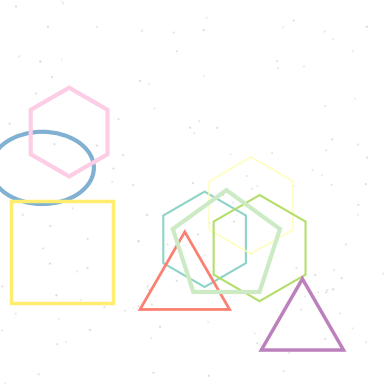[{"shape": "hexagon", "thickness": 1.5, "radius": 0.62, "center": [0.531, 0.378]}, {"shape": "hexagon", "thickness": 1, "radius": 0.63, "center": [0.652, 0.466]}, {"shape": "triangle", "thickness": 2, "radius": 0.67, "center": [0.48, 0.263]}, {"shape": "oval", "thickness": 3, "radius": 0.67, "center": [0.11, 0.564]}, {"shape": "hexagon", "thickness": 1.5, "radius": 0.69, "center": [0.674, 0.356]}, {"shape": "hexagon", "thickness": 3, "radius": 0.58, "center": [0.18, 0.657]}, {"shape": "triangle", "thickness": 2.5, "radius": 0.62, "center": [0.786, 0.152]}, {"shape": "pentagon", "thickness": 3, "radius": 0.73, "center": [0.588, 0.36]}, {"shape": "square", "thickness": 2.5, "radius": 0.66, "center": [0.161, 0.345]}]